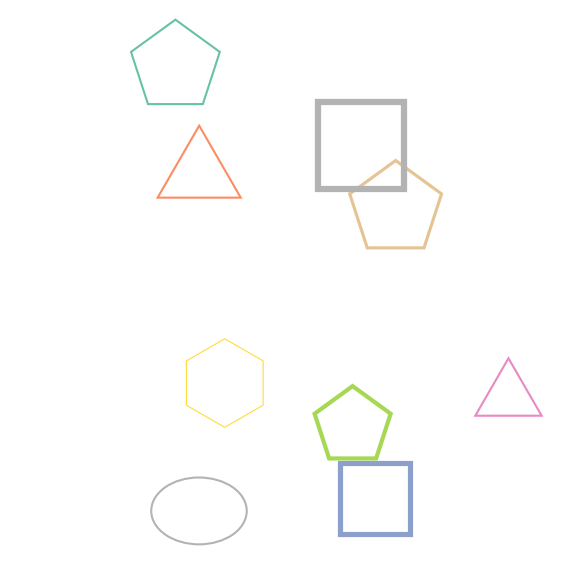[{"shape": "pentagon", "thickness": 1, "radius": 0.4, "center": [0.304, 0.884]}, {"shape": "triangle", "thickness": 1, "radius": 0.42, "center": [0.345, 0.698]}, {"shape": "square", "thickness": 2.5, "radius": 0.3, "center": [0.649, 0.136]}, {"shape": "triangle", "thickness": 1, "radius": 0.33, "center": [0.88, 0.312]}, {"shape": "pentagon", "thickness": 2, "radius": 0.35, "center": [0.611, 0.261]}, {"shape": "hexagon", "thickness": 0.5, "radius": 0.38, "center": [0.389, 0.336]}, {"shape": "pentagon", "thickness": 1.5, "radius": 0.42, "center": [0.685, 0.638]}, {"shape": "oval", "thickness": 1, "radius": 0.41, "center": [0.345, 0.114]}, {"shape": "square", "thickness": 3, "radius": 0.37, "center": [0.624, 0.747]}]